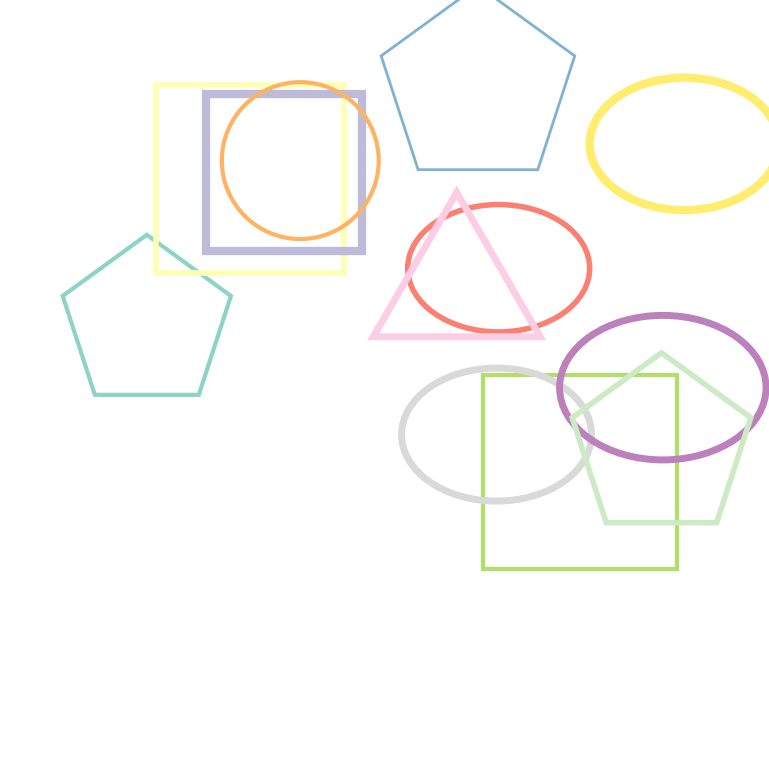[{"shape": "pentagon", "thickness": 1.5, "radius": 0.57, "center": [0.191, 0.58]}, {"shape": "square", "thickness": 2, "radius": 0.61, "center": [0.325, 0.768]}, {"shape": "square", "thickness": 3, "radius": 0.51, "center": [0.369, 0.776]}, {"shape": "oval", "thickness": 2, "radius": 0.59, "center": [0.648, 0.652]}, {"shape": "pentagon", "thickness": 1, "radius": 0.66, "center": [0.621, 0.887]}, {"shape": "circle", "thickness": 1.5, "radius": 0.51, "center": [0.39, 0.791]}, {"shape": "square", "thickness": 1.5, "radius": 0.63, "center": [0.754, 0.387]}, {"shape": "triangle", "thickness": 2.5, "radius": 0.63, "center": [0.593, 0.625]}, {"shape": "oval", "thickness": 2.5, "radius": 0.62, "center": [0.645, 0.436]}, {"shape": "oval", "thickness": 2.5, "radius": 0.67, "center": [0.861, 0.497]}, {"shape": "pentagon", "thickness": 2, "radius": 0.61, "center": [0.859, 0.42]}, {"shape": "oval", "thickness": 3, "radius": 0.61, "center": [0.889, 0.813]}]